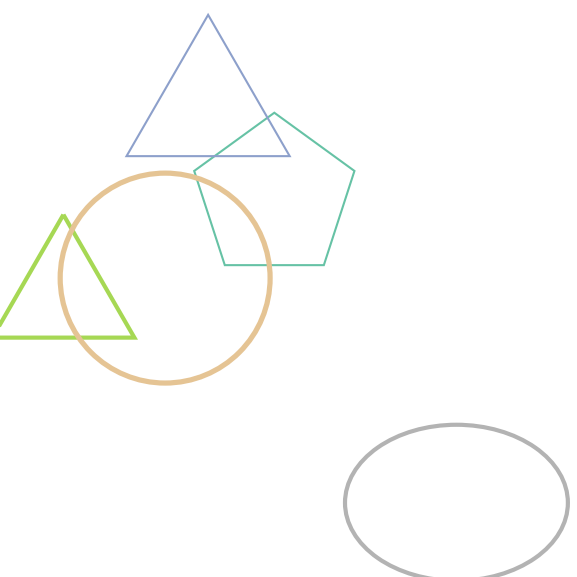[{"shape": "pentagon", "thickness": 1, "radius": 0.73, "center": [0.475, 0.658]}, {"shape": "triangle", "thickness": 1, "radius": 0.82, "center": [0.36, 0.81]}, {"shape": "triangle", "thickness": 2, "radius": 0.71, "center": [0.11, 0.485]}, {"shape": "circle", "thickness": 2.5, "radius": 0.91, "center": [0.286, 0.518]}, {"shape": "oval", "thickness": 2, "radius": 0.96, "center": [0.79, 0.129]}]